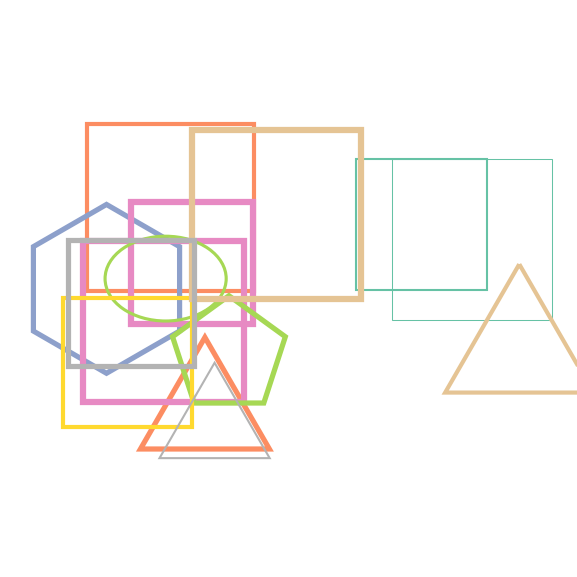[{"shape": "square", "thickness": 1, "radius": 0.57, "center": [0.73, 0.611]}, {"shape": "square", "thickness": 0.5, "radius": 0.69, "center": [0.817, 0.584]}, {"shape": "square", "thickness": 2, "radius": 0.72, "center": [0.295, 0.639]}, {"shape": "triangle", "thickness": 2.5, "radius": 0.64, "center": [0.355, 0.286]}, {"shape": "hexagon", "thickness": 2.5, "radius": 0.73, "center": [0.184, 0.499]}, {"shape": "square", "thickness": 3, "radius": 0.53, "center": [0.332, 0.544]}, {"shape": "square", "thickness": 3, "radius": 0.7, "center": [0.284, 0.443]}, {"shape": "oval", "thickness": 1.5, "radius": 0.52, "center": [0.287, 0.517]}, {"shape": "pentagon", "thickness": 2.5, "radius": 0.51, "center": [0.396, 0.384]}, {"shape": "square", "thickness": 2, "radius": 0.56, "center": [0.22, 0.371]}, {"shape": "square", "thickness": 3, "radius": 0.73, "center": [0.479, 0.628]}, {"shape": "triangle", "thickness": 2, "radius": 0.74, "center": [0.899, 0.393]}, {"shape": "triangle", "thickness": 1, "radius": 0.55, "center": [0.372, 0.261]}, {"shape": "square", "thickness": 2.5, "radius": 0.55, "center": [0.227, 0.474]}]